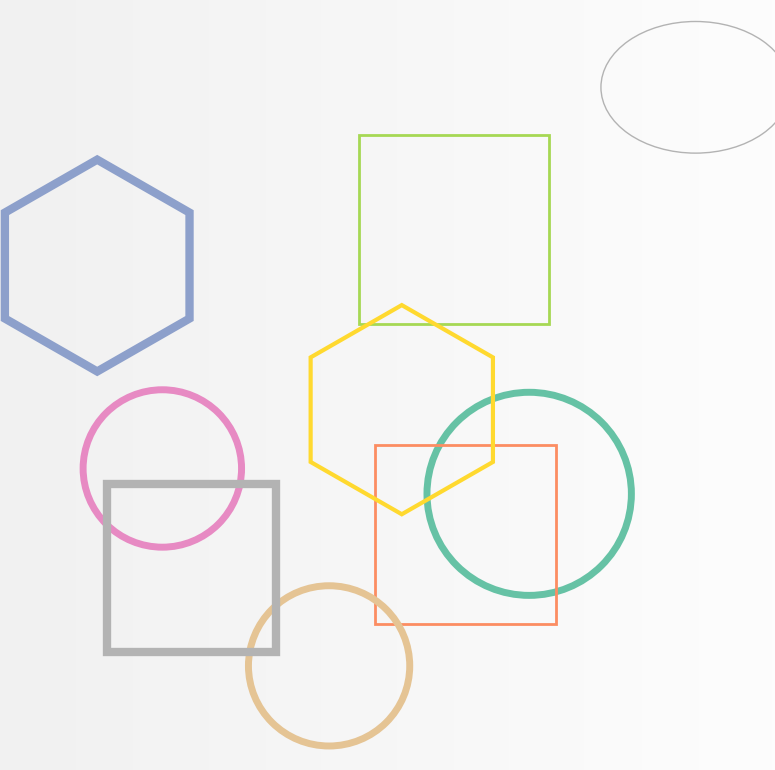[{"shape": "circle", "thickness": 2.5, "radius": 0.66, "center": [0.683, 0.359]}, {"shape": "square", "thickness": 1, "radius": 0.58, "center": [0.6, 0.306]}, {"shape": "hexagon", "thickness": 3, "radius": 0.69, "center": [0.125, 0.655]}, {"shape": "circle", "thickness": 2.5, "radius": 0.51, "center": [0.209, 0.392]}, {"shape": "square", "thickness": 1, "radius": 0.61, "center": [0.586, 0.702]}, {"shape": "hexagon", "thickness": 1.5, "radius": 0.68, "center": [0.518, 0.468]}, {"shape": "circle", "thickness": 2.5, "radius": 0.52, "center": [0.425, 0.135]}, {"shape": "square", "thickness": 3, "radius": 0.54, "center": [0.247, 0.262]}, {"shape": "oval", "thickness": 0.5, "radius": 0.61, "center": [0.898, 0.887]}]